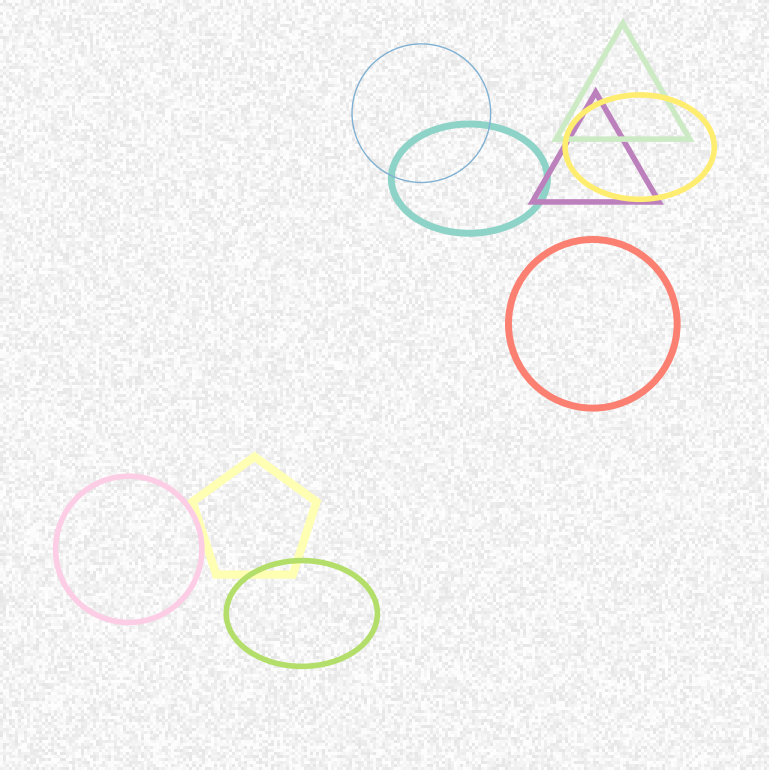[{"shape": "oval", "thickness": 2.5, "radius": 0.51, "center": [0.61, 0.768]}, {"shape": "pentagon", "thickness": 3, "radius": 0.42, "center": [0.331, 0.322]}, {"shape": "circle", "thickness": 2.5, "radius": 0.55, "center": [0.77, 0.579]}, {"shape": "circle", "thickness": 0.5, "radius": 0.45, "center": [0.547, 0.853]}, {"shape": "oval", "thickness": 2, "radius": 0.49, "center": [0.392, 0.203]}, {"shape": "circle", "thickness": 2, "radius": 0.47, "center": [0.167, 0.287]}, {"shape": "triangle", "thickness": 2, "radius": 0.47, "center": [0.774, 0.785]}, {"shape": "triangle", "thickness": 2, "radius": 0.5, "center": [0.809, 0.869]}, {"shape": "oval", "thickness": 2, "radius": 0.48, "center": [0.831, 0.809]}]